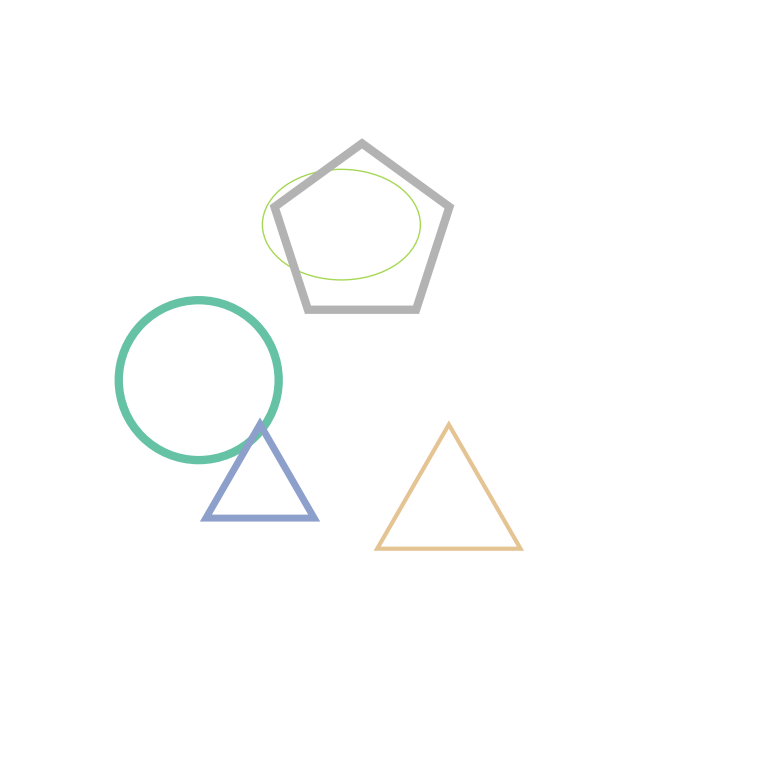[{"shape": "circle", "thickness": 3, "radius": 0.52, "center": [0.258, 0.506]}, {"shape": "triangle", "thickness": 2.5, "radius": 0.41, "center": [0.338, 0.368]}, {"shape": "oval", "thickness": 0.5, "radius": 0.51, "center": [0.443, 0.708]}, {"shape": "triangle", "thickness": 1.5, "radius": 0.54, "center": [0.583, 0.341]}, {"shape": "pentagon", "thickness": 3, "radius": 0.6, "center": [0.47, 0.694]}]